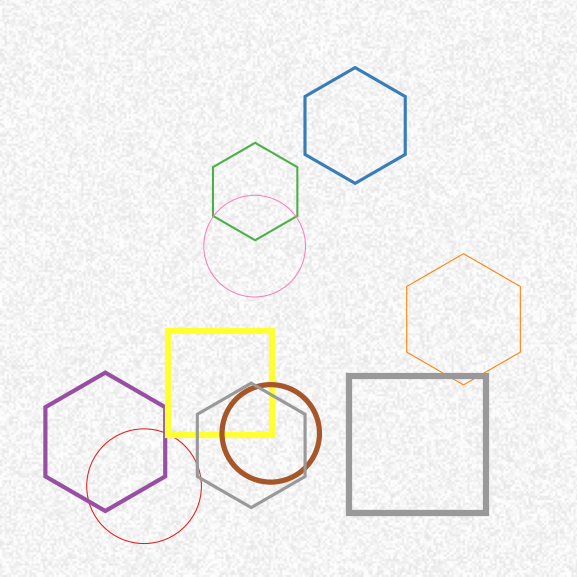[{"shape": "circle", "thickness": 0.5, "radius": 0.5, "center": [0.249, 0.157]}, {"shape": "hexagon", "thickness": 1.5, "radius": 0.5, "center": [0.615, 0.782]}, {"shape": "hexagon", "thickness": 1, "radius": 0.42, "center": [0.442, 0.667]}, {"shape": "hexagon", "thickness": 2, "radius": 0.6, "center": [0.182, 0.234]}, {"shape": "hexagon", "thickness": 0.5, "radius": 0.57, "center": [0.803, 0.446]}, {"shape": "square", "thickness": 3, "radius": 0.45, "center": [0.381, 0.336]}, {"shape": "circle", "thickness": 2.5, "radius": 0.42, "center": [0.469, 0.249]}, {"shape": "circle", "thickness": 0.5, "radius": 0.44, "center": [0.441, 0.573]}, {"shape": "square", "thickness": 3, "radius": 0.59, "center": [0.723, 0.229]}, {"shape": "hexagon", "thickness": 1.5, "radius": 0.54, "center": [0.435, 0.228]}]